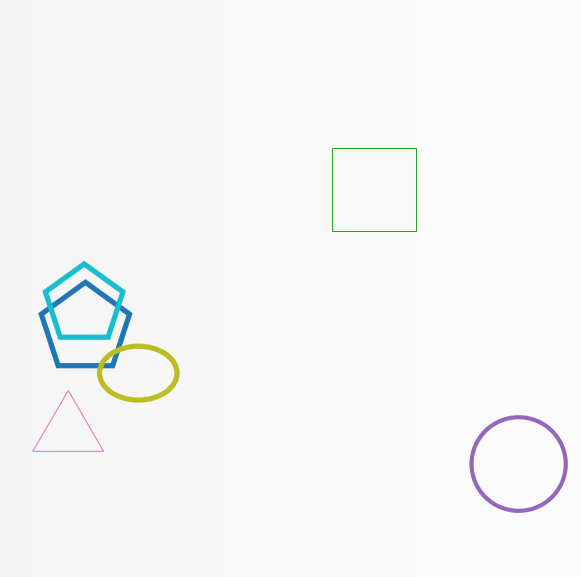[{"shape": "pentagon", "thickness": 2.5, "radius": 0.4, "center": [0.147, 0.43]}, {"shape": "square", "thickness": 0.5, "radius": 0.36, "center": [0.644, 0.671]}, {"shape": "circle", "thickness": 2, "radius": 0.41, "center": [0.892, 0.196]}, {"shape": "triangle", "thickness": 0.5, "radius": 0.35, "center": [0.117, 0.253]}, {"shape": "oval", "thickness": 2.5, "radius": 0.33, "center": [0.238, 0.353]}, {"shape": "pentagon", "thickness": 2.5, "radius": 0.35, "center": [0.145, 0.472]}]